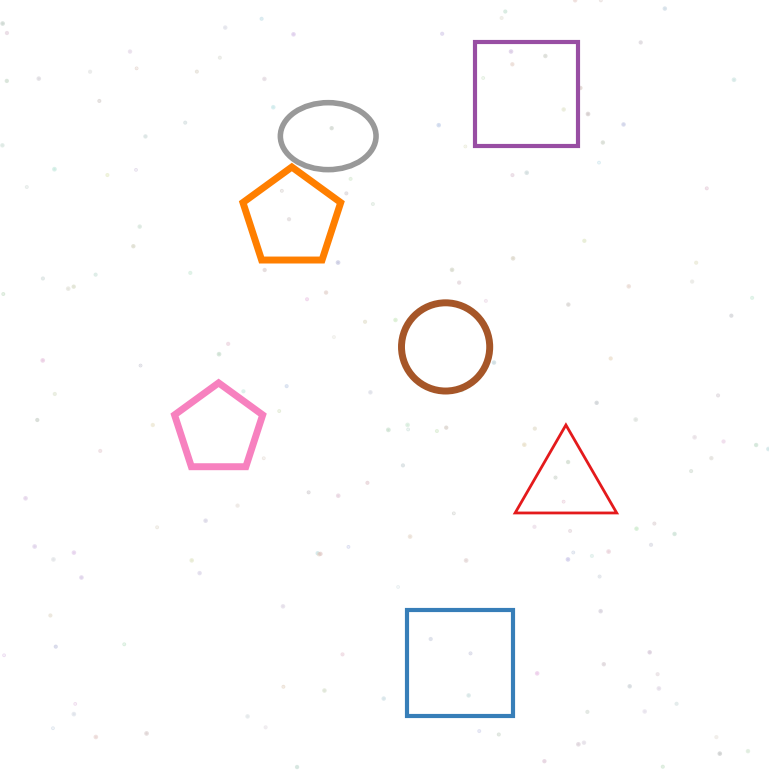[{"shape": "triangle", "thickness": 1, "radius": 0.38, "center": [0.735, 0.372]}, {"shape": "square", "thickness": 1.5, "radius": 0.34, "center": [0.597, 0.139]}, {"shape": "square", "thickness": 1.5, "radius": 0.34, "center": [0.684, 0.878]}, {"shape": "pentagon", "thickness": 2.5, "radius": 0.33, "center": [0.379, 0.716]}, {"shape": "circle", "thickness": 2.5, "radius": 0.29, "center": [0.579, 0.549]}, {"shape": "pentagon", "thickness": 2.5, "radius": 0.3, "center": [0.284, 0.443]}, {"shape": "oval", "thickness": 2, "radius": 0.31, "center": [0.426, 0.823]}]